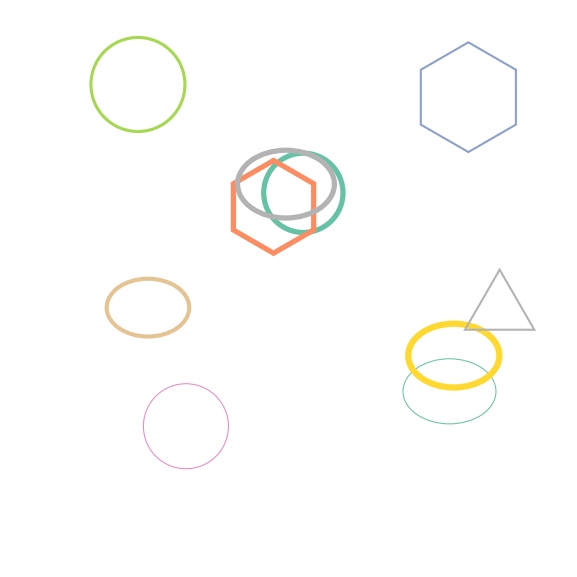[{"shape": "oval", "thickness": 0.5, "radius": 0.4, "center": [0.778, 0.322]}, {"shape": "circle", "thickness": 2.5, "radius": 0.34, "center": [0.525, 0.665]}, {"shape": "hexagon", "thickness": 2.5, "radius": 0.4, "center": [0.474, 0.641]}, {"shape": "hexagon", "thickness": 1, "radius": 0.48, "center": [0.811, 0.831]}, {"shape": "circle", "thickness": 0.5, "radius": 0.37, "center": [0.322, 0.261]}, {"shape": "circle", "thickness": 1.5, "radius": 0.41, "center": [0.239, 0.853]}, {"shape": "oval", "thickness": 3, "radius": 0.39, "center": [0.786, 0.383]}, {"shape": "oval", "thickness": 2, "radius": 0.36, "center": [0.256, 0.466]}, {"shape": "triangle", "thickness": 1, "radius": 0.35, "center": [0.865, 0.463]}, {"shape": "oval", "thickness": 2.5, "radius": 0.42, "center": [0.495, 0.68]}]